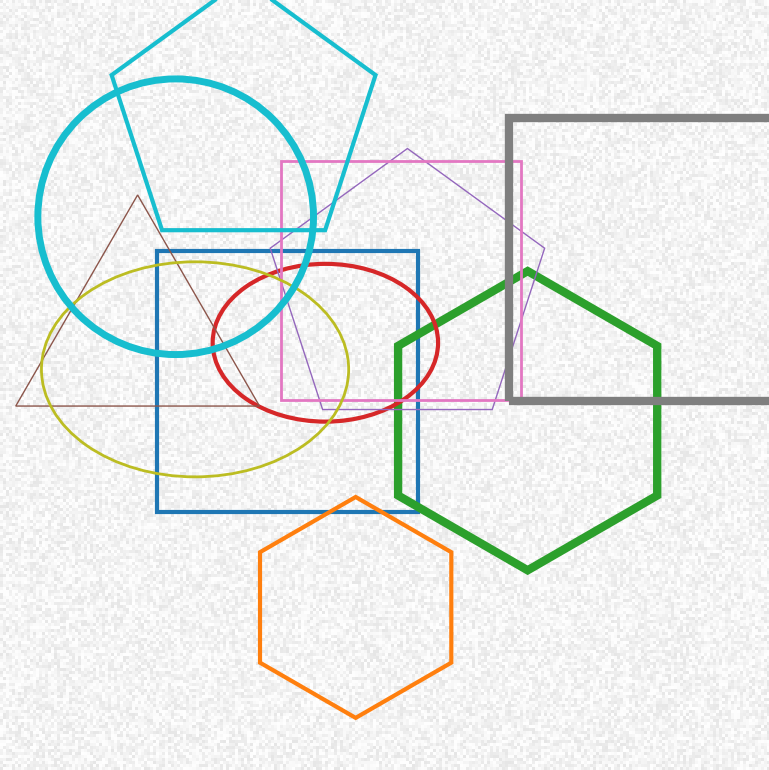[{"shape": "square", "thickness": 1.5, "radius": 0.85, "center": [0.374, 0.505]}, {"shape": "hexagon", "thickness": 1.5, "radius": 0.72, "center": [0.462, 0.211]}, {"shape": "hexagon", "thickness": 3, "radius": 0.97, "center": [0.685, 0.454]}, {"shape": "oval", "thickness": 1.5, "radius": 0.73, "center": [0.423, 0.555]}, {"shape": "pentagon", "thickness": 0.5, "radius": 0.94, "center": [0.529, 0.62]}, {"shape": "triangle", "thickness": 0.5, "radius": 0.91, "center": [0.179, 0.564]}, {"shape": "square", "thickness": 1, "radius": 0.78, "center": [0.52, 0.636]}, {"shape": "square", "thickness": 3, "radius": 0.92, "center": [0.844, 0.663]}, {"shape": "oval", "thickness": 1, "radius": 1.0, "center": [0.253, 0.52]}, {"shape": "circle", "thickness": 2.5, "radius": 0.89, "center": [0.228, 0.719]}, {"shape": "pentagon", "thickness": 1.5, "radius": 0.9, "center": [0.316, 0.847]}]